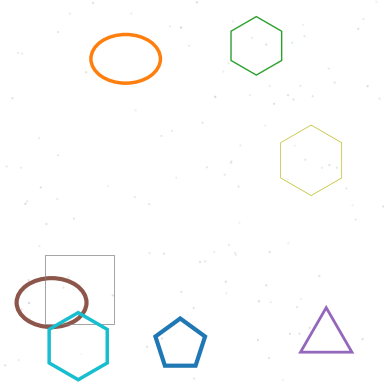[{"shape": "pentagon", "thickness": 3, "radius": 0.34, "center": [0.468, 0.105]}, {"shape": "oval", "thickness": 2.5, "radius": 0.45, "center": [0.326, 0.847]}, {"shape": "hexagon", "thickness": 1, "radius": 0.38, "center": [0.666, 0.881]}, {"shape": "triangle", "thickness": 2, "radius": 0.39, "center": [0.847, 0.124]}, {"shape": "oval", "thickness": 3, "radius": 0.45, "center": [0.134, 0.214]}, {"shape": "square", "thickness": 0.5, "radius": 0.45, "center": [0.207, 0.248]}, {"shape": "hexagon", "thickness": 0.5, "radius": 0.46, "center": [0.808, 0.584]}, {"shape": "hexagon", "thickness": 2.5, "radius": 0.44, "center": [0.203, 0.101]}]